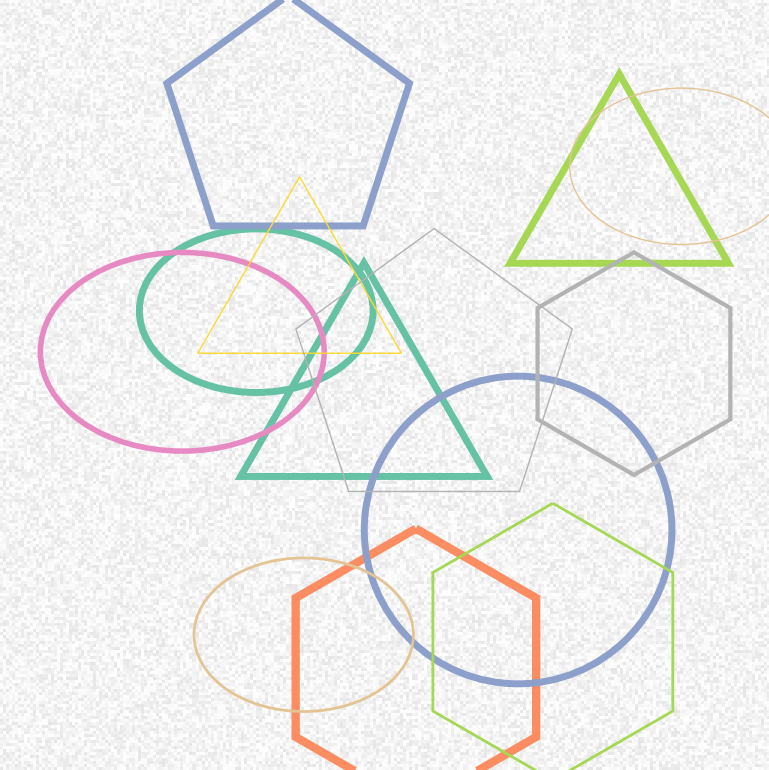[{"shape": "triangle", "thickness": 2.5, "radius": 0.92, "center": [0.473, 0.474]}, {"shape": "oval", "thickness": 2.5, "radius": 0.76, "center": [0.333, 0.597]}, {"shape": "hexagon", "thickness": 3, "radius": 0.9, "center": [0.54, 0.133]}, {"shape": "circle", "thickness": 2.5, "radius": 1.0, "center": [0.673, 0.312]}, {"shape": "pentagon", "thickness": 2.5, "radius": 0.83, "center": [0.374, 0.841]}, {"shape": "oval", "thickness": 2, "radius": 0.92, "center": [0.237, 0.543]}, {"shape": "triangle", "thickness": 2.5, "radius": 0.82, "center": [0.804, 0.74]}, {"shape": "hexagon", "thickness": 1, "radius": 0.9, "center": [0.718, 0.167]}, {"shape": "triangle", "thickness": 0.5, "radius": 0.76, "center": [0.389, 0.618]}, {"shape": "oval", "thickness": 1, "radius": 0.71, "center": [0.394, 0.176]}, {"shape": "oval", "thickness": 0.5, "radius": 0.73, "center": [0.885, 0.784]}, {"shape": "pentagon", "thickness": 0.5, "radius": 0.94, "center": [0.564, 0.514]}, {"shape": "hexagon", "thickness": 1.5, "radius": 0.72, "center": [0.823, 0.528]}]